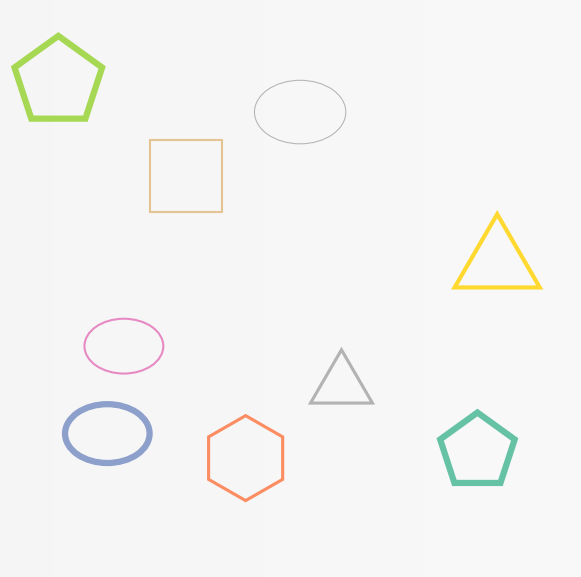[{"shape": "pentagon", "thickness": 3, "radius": 0.34, "center": [0.821, 0.217]}, {"shape": "hexagon", "thickness": 1.5, "radius": 0.37, "center": [0.423, 0.206]}, {"shape": "oval", "thickness": 3, "radius": 0.36, "center": [0.185, 0.248]}, {"shape": "oval", "thickness": 1, "radius": 0.34, "center": [0.213, 0.4]}, {"shape": "pentagon", "thickness": 3, "radius": 0.4, "center": [0.1, 0.858]}, {"shape": "triangle", "thickness": 2, "radius": 0.42, "center": [0.855, 0.544]}, {"shape": "square", "thickness": 1, "radius": 0.31, "center": [0.32, 0.695]}, {"shape": "triangle", "thickness": 1.5, "radius": 0.31, "center": [0.587, 0.332]}, {"shape": "oval", "thickness": 0.5, "radius": 0.39, "center": [0.516, 0.805]}]